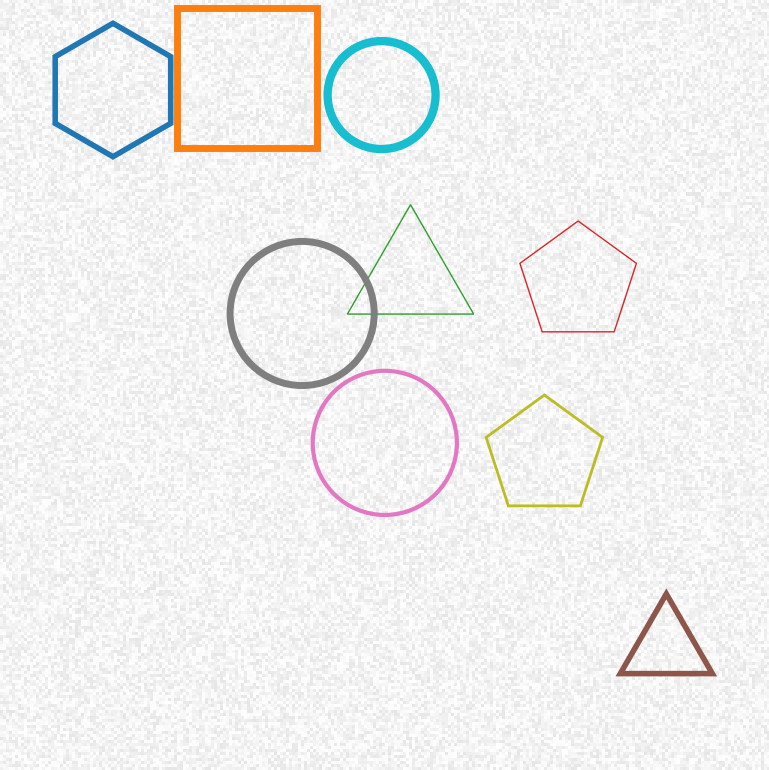[{"shape": "hexagon", "thickness": 2, "radius": 0.43, "center": [0.147, 0.883]}, {"shape": "square", "thickness": 2.5, "radius": 0.45, "center": [0.321, 0.899]}, {"shape": "triangle", "thickness": 0.5, "radius": 0.47, "center": [0.533, 0.639]}, {"shape": "pentagon", "thickness": 0.5, "radius": 0.4, "center": [0.751, 0.633]}, {"shape": "triangle", "thickness": 2, "radius": 0.35, "center": [0.865, 0.16]}, {"shape": "circle", "thickness": 1.5, "radius": 0.47, "center": [0.5, 0.425]}, {"shape": "circle", "thickness": 2.5, "radius": 0.47, "center": [0.392, 0.593]}, {"shape": "pentagon", "thickness": 1, "radius": 0.4, "center": [0.707, 0.407]}, {"shape": "circle", "thickness": 3, "radius": 0.35, "center": [0.496, 0.877]}]